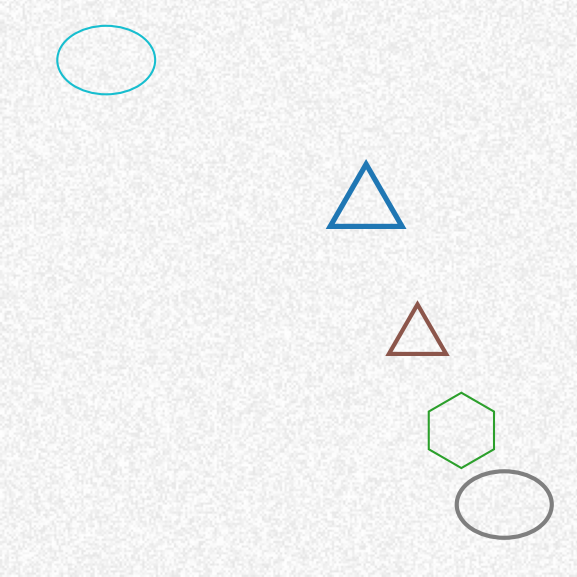[{"shape": "triangle", "thickness": 2.5, "radius": 0.36, "center": [0.634, 0.643]}, {"shape": "hexagon", "thickness": 1, "radius": 0.33, "center": [0.799, 0.254]}, {"shape": "triangle", "thickness": 2, "radius": 0.29, "center": [0.723, 0.415]}, {"shape": "oval", "thickness": 2, "radius": 0.41, "center": [0.873, 0.125]}, {"shape": "oval", "thickness": 1, "radius": 0.42, "center": [0.184, 0.895]}]